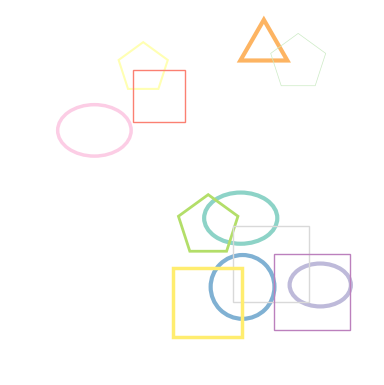[{"shape": "oval", "thickness": 3, "radius": 0.48, "center": [0.625, 0.433]}, {"shape": "pentagon", "thickness": 1.5, "radius": 0.34, "center": [0.372, 0.823]}, {"shape": "oval", "thickness": 3, "radius": 0.4, "center": [0.832, 0.26]}, {"shape": "square", "thickness": 1, "radius": 0.34, "center": [0.414, 0.751]}, {"shape": "circle", "thickness": 3, "radius": 0.41, "center": [0.63, 0.255]}, {"shape": "triangle", "thickness": 3, "radius": 0.35, "center": [0.685, 0.878]}, {"shape": "pentagon", "thickness": 2, "radius": 0.41, "center": [0.541, 0.413]}, {"shape": "oval", "thickness": 2.5, "radius": 0.48, "center": [0.245, 0.661]}, {"shape": "square", "thickness": 1, "radius": 0.5, "center": [0.704, 0.314]}, {"shape": "square", "thickness": 1, "radius": 0.5, "center": [0.81, 0.241]}, {"shape": "pentagon", "thickness": 0.5, "radius": 0.38, "center": [0.775, 0.838]}, {"shape": "square", "thickness": 2.5, "radius": 0.45, "center": [0.539, 0.215]}]